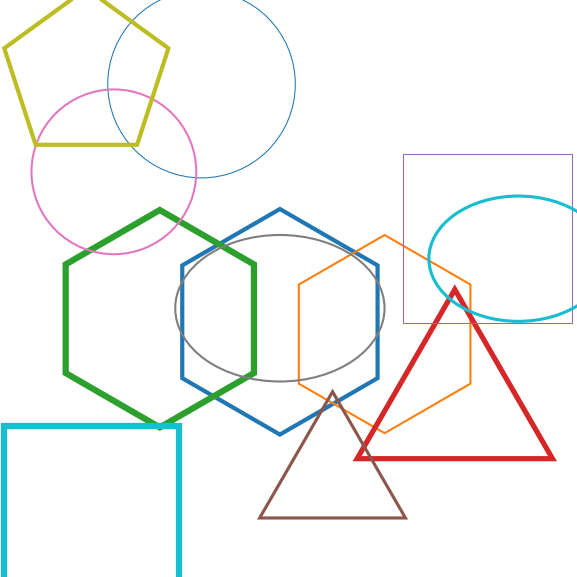[{"shape": "hexagon", "thickness": 2, "radius": 0.98, "center": [0.485, 0.442]}, {"shape": "circle", "thickness": 0.5, "radius": 0.81, "center": [0.349, 0.853]}, {"shape": "hexagon", "thickness": 1, "radius": 0.86, "center": [0.666, 0.421]}, {"shape": "hexagon", "thickness": 3, "radius": 0.94, "center": [0.277, 0.447]}, {"shape": "triangle", "thickness": 2.5, "radius": 0.98, "center": [0.788, 0.303]}, {"shape": "square", "thickness": 0.5, "radius": 0.73, "center": [0.845, 0.586]}, {"shape": "triangle", "thickness": 1.5, "radius": 0.73, "center": [0.576, 0.175]}, {"shape": "circle", "thickness": 1, "radius": 0.71, "center": [0.197, 0.702]}, {"shape": "oval", "thickness": 1, "radius": 0.91, "center": [0.485, 0.465]}, {"shape": "pentagon", "thickness": 2, "radius": 0.75, "center": [0.15, 0.869]}, {"shape": "oval", "thickness": 1.5, "radius": 0.77, "center": [0.898, 0.551]}, {"shape": "square", "thickness": 3, "radius": 0.76, "center": [0.159, 0.109]}]